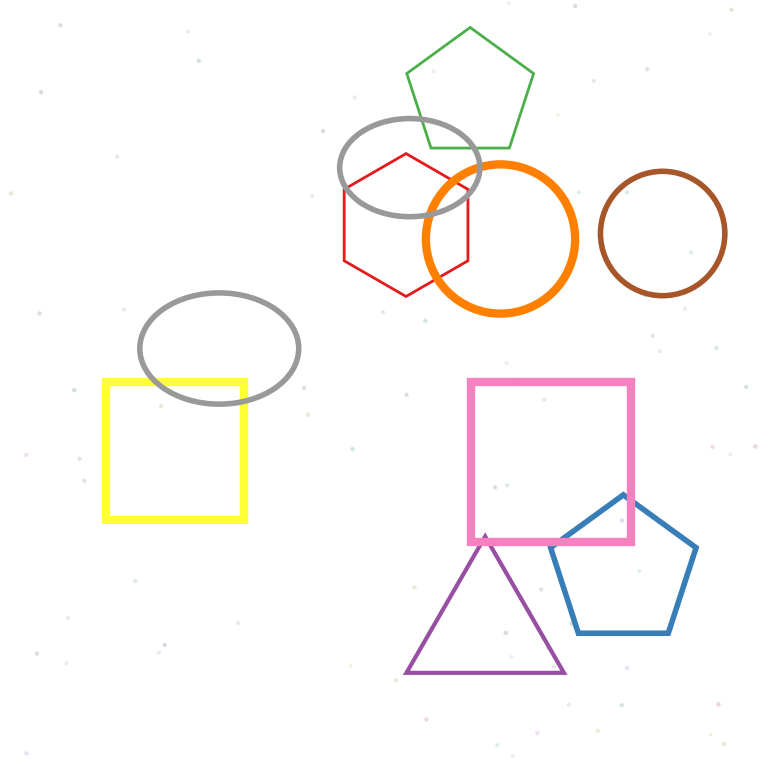[{"shape": "hexagon", "thickness": 1, "radius": 0.46, "center": [0.527, 0.708]}, {"shape": "pentagon", "thickness": 2, "radius": 0.5, "center": [0.81, 0.258]}, {"shape": "pentagon", "thickness": 1, "radius": 0.43, "center": [0.611, 0.878]}, {"shape": "triangle", "thickness": 1.5, "radius": 0.59, "center": [0.63, 0.185]}, {"shape": "circle", "thickness": 3, "radius": 0.48, "center": [0.65, 0.69]}, {"shape": "square", "thickness": 3, "radius": 0.45, "center": [0.228, 0.415]}, {"shape": "circle", "thickness": 2, "radius": 0.4, "center": [0.861, 0.697]}, {"shape": "square", "thickness": 3, "radius": 0.52, "center": [0.716, 0.4]}, {"shape": "oval", "thickness": 2, "radius": 0.52, "center": [0.285, 0.547]}, {"shape": "oval", "thickness": 2, "radius": 0.46, "center": [0.532, 0.782]}]